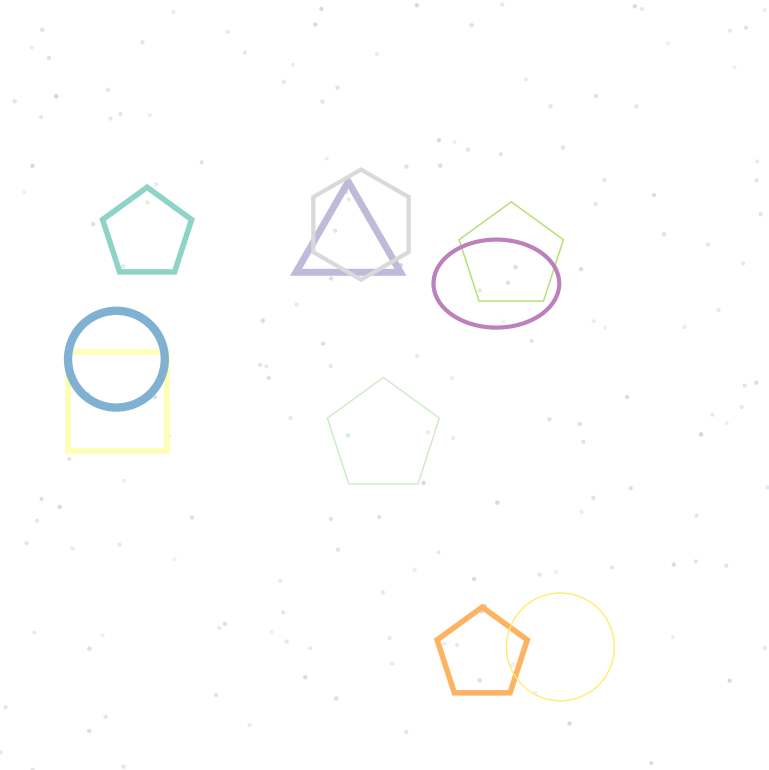[{"shape": "pentagon", "thickness": 2, "radius": 0.3, "center": [0.191, 0.696]}, {"shape": "square", "thickness": 2, "radius": 0.32, "center": [0.152, 0.479]}, {"shape": "triangle", "thickness": 2.5, "radius": 0.39, "center": [0.452, 0.686]}, {"shape": "circle", "thickness": 3, "radius": 0.31, "center": [0.151, 0.534]}, {"shape": "pentagon", "thickness": 2, "radius": 0.31, "center": [0.626, 0.15]}, {"shape": "pentagon", "thickness": 0.5, "radius": 0.36, "center": [0.664, 0.667]}, {"shape": "hexagon", "thickness": 1.5, "radius": 0.36, "center": [0.469, 0.708]}, {"shape": "oval", "thickness": 1.5, "radius": 0.41, "center": [0.645, 0.632]}, {"shape": "pentagon", "thickness": 0.5, "radius": 0.38, "center": [0.498, 0.433]}, {"shape": "circle", "thickness": 0.5, "radius": 0.35, "center": [0.728, 0.16]}]